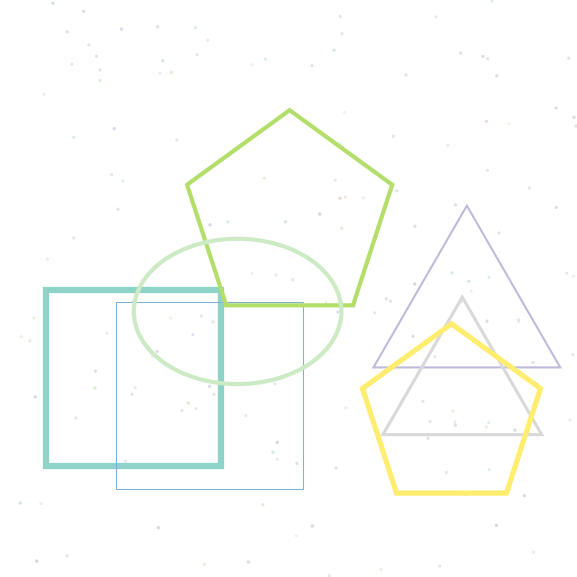[{"shape": "square", "thickness": 3, "radius": 0.76, "center": [0.231, 0.345]}, {"shape": "triangle", "thickness": 1, "radius": 0.93, "center": [0.808, 0.456]}, {"shape": "square", "thickness": 0.5, "radius": 0.81, "center": [0.362, 0.314]}, {"shape": "pentagon", "thickness": 2, "radius": 0.93, "center": [0.502, 0.622]}, {"shape": "triangle", "thickness": 1.5, "radius": 0.79, "center": [0.8, 0.326]}, {"shape": "oval", "thickness": 2, "radius": 0.9, "center": [0.411, 0.46]}, {"shape": "pentagon", "thickness": 2.5, "radius": 0.81, "center": [0.782, 0.276]}]